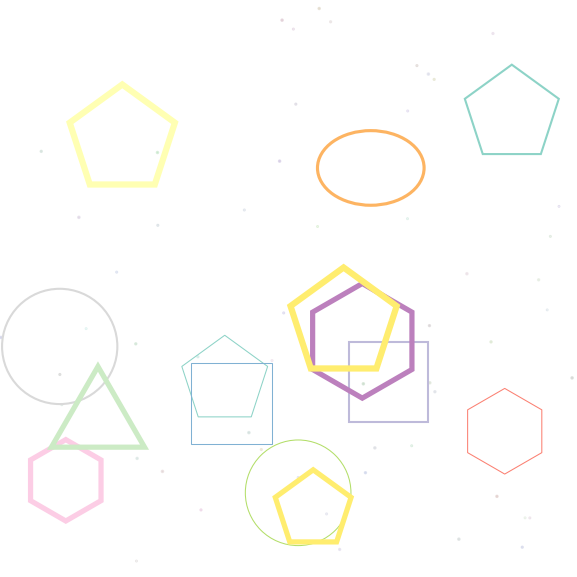[{"shape": "pentagon", "thickness": 1, "radius": 0.43, "center": [0.886, 0.802]}, {"shape": "pentagon", "thickness": 0.5, "radius": 0.39, "center": [0.389, 0.34]}, {"shape": "pentagon", "thickness": 3, "radius": 0.48, "center": [0.212, 0.757]}, {"shape": "square", "thickness": 1, "radius": 0.34, "center": [0.673, 0.337]}, {"shape": "hexagon", "thickness": 0.5, "radius": 0.37, "center": [0.874, 0.252]}, {"shape": "square", "thickness": 0.5, "radius": 0.35, "center": [0.401, 0.3]}, {"shape": "oval", "thickness": 1.5, "radius": 0.46, "center": [0.642, 0.708]}, {"shape": "circle", "thickness": 0.5, "radius": 0.46, "center": [0.516, 0.146]}, {"shape": "hexagon", "thickness": 2.5, "radius": 0.35, "center": [0.114, 0.167]}, {"shape": "circle", "thickness": 1, "radius": 0.5, "center": [0.103, 0.399]}, {"shape": "hexagon", "thickness": 2.5, "radius": 0.5, "center": [0.627, 0.409]}, {"shape": "triangle", "thickness": 2.5, "radius": 0.47, "center": [0.17, 0.271]}, {"shape": "pentagon", "thickness": 3, "radius": 0.48, "center": [0.595, 0.439]}, {"shape": "pentagon", "thickness": 2.5, "radius": 0.35, "center": [0.542, 0.117]}]